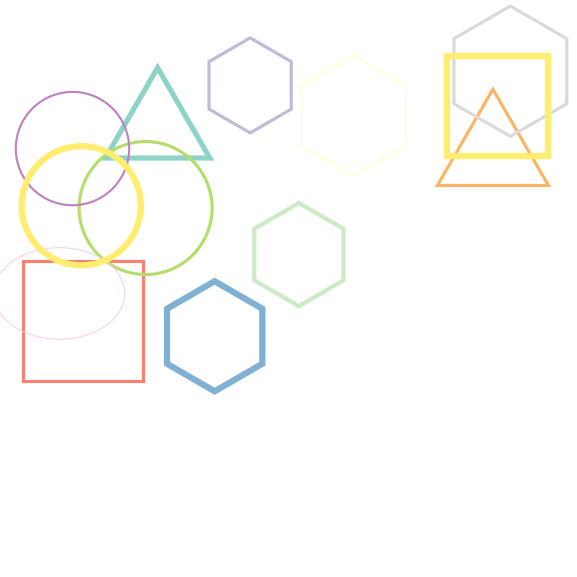[{"shape": "triangle", "thickness": 2.5, "radius": 0.52, "center": [0.273, 0.778]}, {"shape": "hexagon", "thickness": 0.5, "radius": 0.52, "center": [0.612, 0.799]}, {"shape": "hexagon", "thickness": 1.5, "radius": 0.41, "center": [0.433, 0.851]}, {"shape": "square", "thickness": 1.5, "radius": 0.52, "center": [0.143, 0.444]}, {"shape": "hexagon", "thickness": 3, "radius": 0.48, "center": [0.372, 0.417]}, {"shape": "triangle", "thickness": 1.5, "radius": 0.56, "center": [0.853, 0.733]}, {"shape": "circle", "thickness": 1.5, "radius": 0.58, "center": [0.252, 0.639]}, {"shape": "oval", "thickness": 0.5, "radius": 0.57, "center": [0.103, 0.491]}, {"shape": "hexagon", "thickness": 1.5, "radius": 0.56, "center": [0.884, 0.876]}, {"shape": "circle", "thickness": 1, "radius": 0.49, "center": [0.126, 0.742]}, {"shape": "hexagon", "thickness": 2, "radius": 0.45, "center": [0.518, 0.558]}, {"shape": "circle", "thickness": 3, "radius": 0.52, "center": [0.141, 0.643]}, {"shape": "square", "thickness": 3, "radius": 0.44, "center": [0.861, 0.815]}]